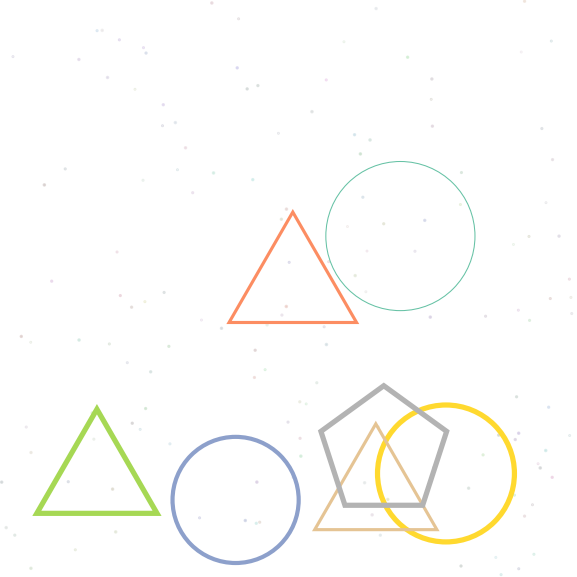[{"shape": "circle", "thickness": 0.5, "radius": 0.65, "center": [0.693, 0.59]}, {"shape": "triangle", "thickness": 1.5, "radius": 0.64, "center": [0.507, 0.504]}, {"shape": "circle", "thickness": 2, "radius": 0.55, "center": [0.408, 0.133]}, {"shape": "triangle", "thickness": 2.5, "radius": 0.6, "center": [0.168, 0.17]}, {"shape": "circle", "thickness": 2.5, "radius": 0.59, "center": [0.772, 0.179]}, {"shape": "triangle", "thickness": 1.5, "radius": 0.61, "center": [0.651, 0.143]}, {"shape": "pentagon", "thickness": 2.5, "radius": 0.57, "center": [0.665, 0.217]}]